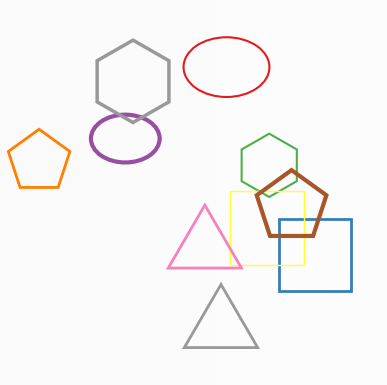[{"shape": "oval", "thickness": 1.5, "radius": 0.55, "center": [0.584, 0.826]}, {"shape": "square", "thickness": 2, "radius": 0.47, "center": [0.813, 0.337]}, {"shape": "hexagon", "thickness": 1.5, "radius": 0.41, "center": [0.695, 0.571]}, {"shape": "oval", "thickness": 3, "radius": 0.44, "center": [0.323, 0.64]}, {"shape": "pentagon", "thickness": 2, "radius": 0.42, "center": [0.101, 0.581]}, {"shape": "square", "thickness": 1, "radius": 0.48, "center": [0.69, 0.408]}, {"shape": "pentagon", "thickness": 3, "radius": 0.47, "center": [0.752, 0.464]}, {"shape": "triangle", "thickness": 2, "radius": 0.55, "center": [0.529, 0.358]}, {"shape": "triangle", "thickness": 2, "radius": 0.55, "center": [0.57, 0.152]}, {"shape": "hexagon", "thickness": 2.5, "radius": 0.53, "center": [0.343, 0.789]}]